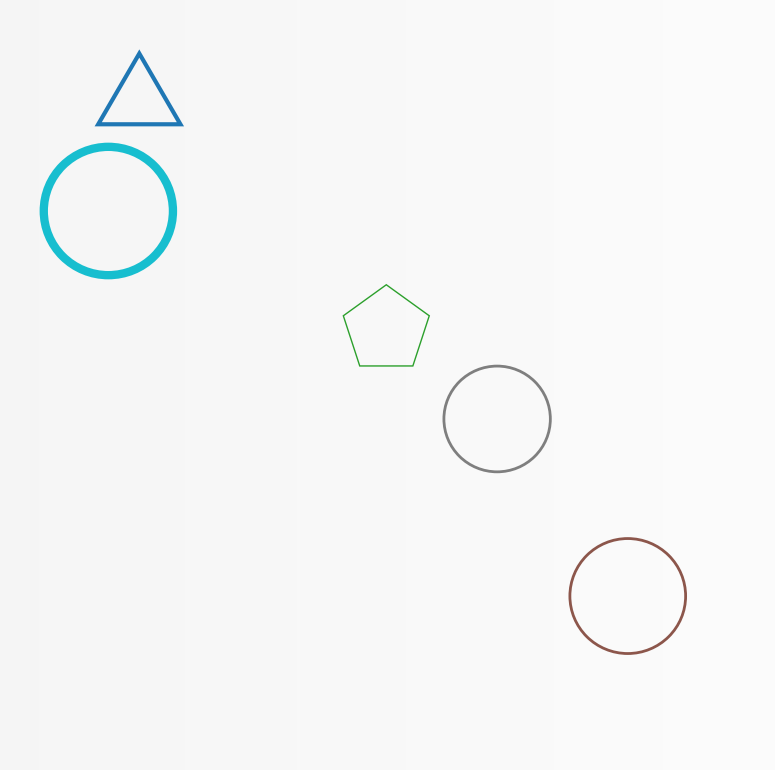[{"shape": "triangle", "thickness": 1.5, "radius": 0.31, "center": [0.18, 0.869]}, {"shape": "pentagon", "thickness": 0.5, "radius": 0.29, "center": [0.498, 0.572]}, {"shape": "circle", "thickness": 1, "radius": 0.37, "center": [0.81, 0.226]}, {"shape": "circle", "thickness": 1, "radius": 0.34, "center": [0.641, 0.456]}, {"shape": "circle", "thickness": 3, "radius": 0.42, "center": [0.14, 0.726]}]